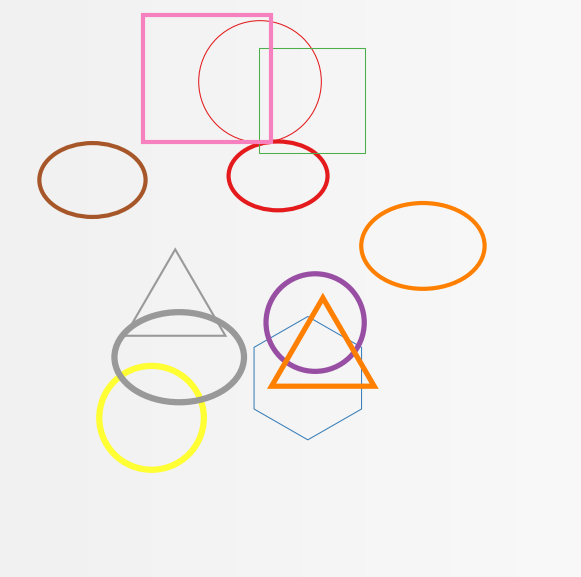[{"shape": "oval", "thickness": 2, "radius": 0.43, "center": [0.478, 0.695]}, {"shape": "circle", "thickness": 0.5, "radius": 0.53, "center": [0.447, 0.858]}, {"shape": "hexagon", "thickness": 0.5, "radius": 0.53, "center": [0.53, 0.344]}, {"shape": "square", "thickness": 0.5, "radius": 0.45, "center": [0.537, 0.825]}, {"shape": "circle", "thickness": 2.5, "radius": 0.42, "center": [0.542, 0.441]}, {"shape": "oval", "thickness": 2, "radius": 0.53, "center": [0.728, 0.573]}, {"shape": "triangle", "thickness": 2.5, "radius": 0.51, "center": [0.555, 0.381]}, {"shape": "circle", "thickness": 3, "radius": 0.45, "center": [0.261, 0.276]}, {"shape": "oval", "thickness": 2, "radius": 0.46, "center": [0.159, 0.687]}, {"shape": "square", "thickness": 2, "radius": 0.55, "center": [0.356, 0.864]}, {"shape": "oval", "thickness": 3, "radius": 0.56, "center": [0.308, 0.381]}, {"shape": "triangle", "thickness": 1, "radius": 0.5, "center": [0.301, 0.468]}]